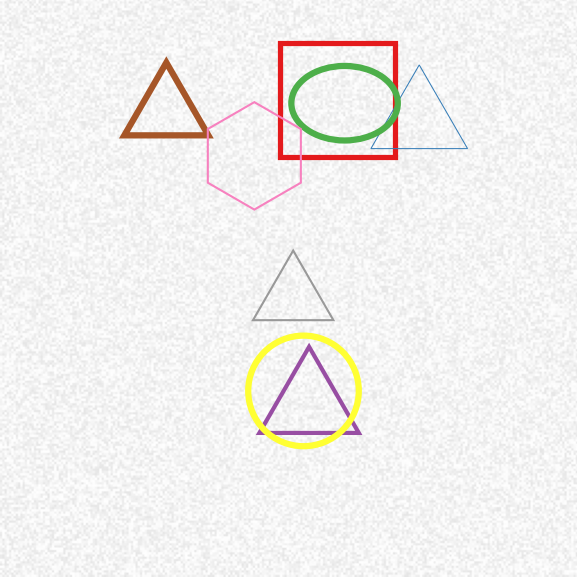[{"shape": "square", "thickness": 2.5, "radius": 0.5, "center": [0.584, 0.826]}, {"shape": "triangle", "thickness": 0.5, "radius": 0.48, "center": [0.726, 0.79]}, {"shape": "oval", "thickness": 3, "radius": 0.46, "center": [0.597, 0.82]}, {"shape": "triangle", "thickness": 2, "radius": 0.5, "center": [0.535, 0.299]}, {"shape": "circle", "thickness": 3, "radius": 0.48, "center": [0.526, 0.322]}, {"shape": "triangle", "thickness": 3, "radius": 0.42, "center": [0.288, 0.807]}, {"shape": "hexagon", "thickness": 1, "radius": 0.47, "center": [0.44, 0.729]}, {"shape": "triangle", "thickness": 1, "radius": 0.4, "center": [0.508, 0.485]}]